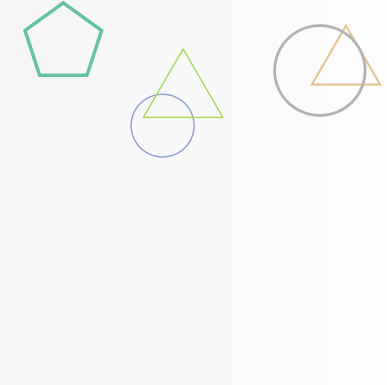[{"shape": "pentagon", "thickness": 2.5, "radius": 0.52, "center": [0.163, 0.889]}, {"shape": "circle", "thickness": 1, "radius": 0.41, "center": [0.42, 0.674]}, {"shape": "triangle", "thickness": 1, "radius": 0.59, "center": [0.473, 0.754]}, {"shape": "triangle", "thickness": 1.5, "radius": 0.51, "center": [0.893, 0.831]}, {"shape": "circle", "thickness": 2, "radius": 0.58, "center": [0.825, 0.817]}]